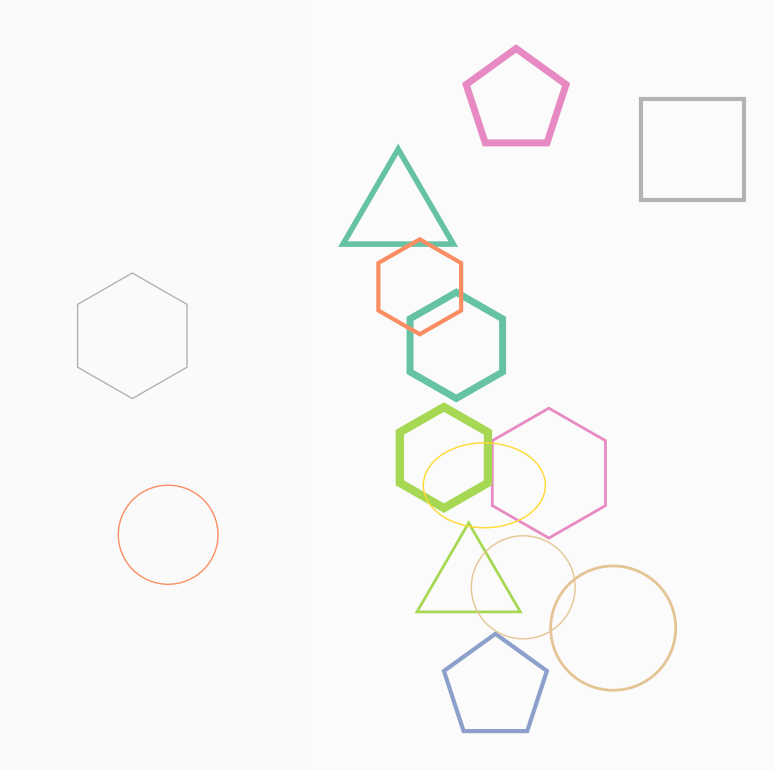[{"shape": "triangle", "thickness": 2, "radius": 0.41, "center": [0.514, 0.724]}, {"shape": "hexagon", "thickness": 2.5, "radius": 0.34, "center": [0.589, 0.551]}, {"shape": "circle", "thickness": 0.5, "radius": 0.32, "center": [0.217, 0.306]}, {"shape": "hexagon", "thickness": 1.5, "radius": 0.31, "center": [0.542, 0.628]}, {"shape": "pentagon", "thickness": 1.5, "radius": 0.35, "center": [0.639, 0.107]}, {"shape": "hexagon", "thickness": 1, "radius": 0.42, "center": [0.708, 0.386]}, {"shape": "pentagon", "thickness": 2.5, "radius": 0.34, "center": [0.666, 0.869]}, {"shape": "hexagon", "thickness": 3, "radius": 0.33, "center": [0.573, 0.406]}, {"shape": "triangle", "thickness": 1, "radius": 0.39, "center": [0.605, 0.244]}, {"shape": "oval", "thickness": 0.5, "radius": 0.39, "center": [0.625, 0.37]}, {"shape": "circle", "thickness": 0.5, "radius": 0.33, "center": [0.675, 0.237]}, {"shape": "circle", "thickness": 1, "radius": 0.4, "center": [0.791, 0.184]}, {"shape": "hexagon", "thickness": 0.5, "radius": 0.41, "center": [0.171, 0.564]}, {"shape": "square", "thickness": 1.5, "radius": 0.33, "center": [0.893, 0.806]}]